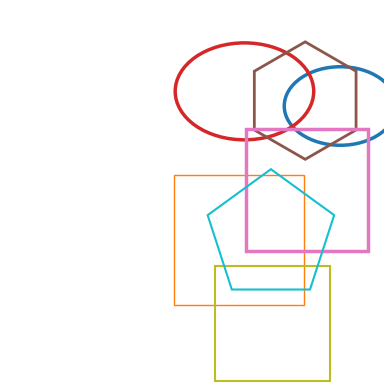[{"shape": "oval", "thickness": 2.5, "radius": 0.73, "center": [0.884, 0.725]}, {"shape": "square", "thickness": 1, "radius": 0.84, "center": [0.621, 0.376]}, {"shape": "oval", "thickness": 2.5, "radius": 0.9, "center": [0.635, 0.763]}, {"shape": "hexagon", "thickness": 2, "radius": 0.76, "center": [0.793, 0.739]}, {"shape": "square", "thickness": 2.5, "radius": 0.8, "center": [0.797, 0.506]}, {"shape": "square", "thickness": 1.5, "radius": 0.75, "center": [0.708, 0.16]}, {"shape": "pentagon", "thickness": 1.5, "radius": 0.86, "center": [0.704, 0.388]}]